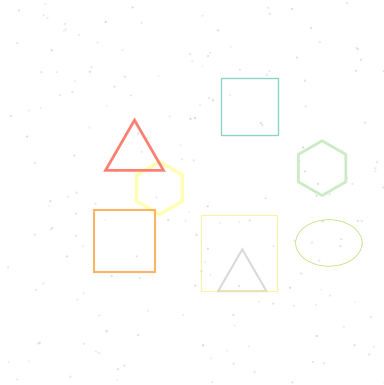[{"shape": "square", "thickness": 1, "radius": 0.37, "center": [0.649, 0.724]}, {"shape": "hexagon", "thickness": 2.5, "radius": 0.34, "center": [0.414, 0.511]}, {"shape": "triangle", "thickness": 2, "radius": 0.43, "center": [0.349, 0.601]}, {"shape": "square", "thickness": 1.5, "radius": 0.4, "center": [0.323, 0.374]}, {"shape": "oval", "thickness": 0.5, "radius": 0.43, "center": [0.854, 0.369]}, {"shape": "triangle", "thickness": 1.5, "radius": 0.36, "center": [0.629, 0.28]}, {"shape": "hexagon", "thickness": 2, "radius": 0.36, "center": [0.837, 0.563]}, {"shape": "square", "thickness": 0.5, "radius": 0.49, "center": [0.621, 0.344]}]